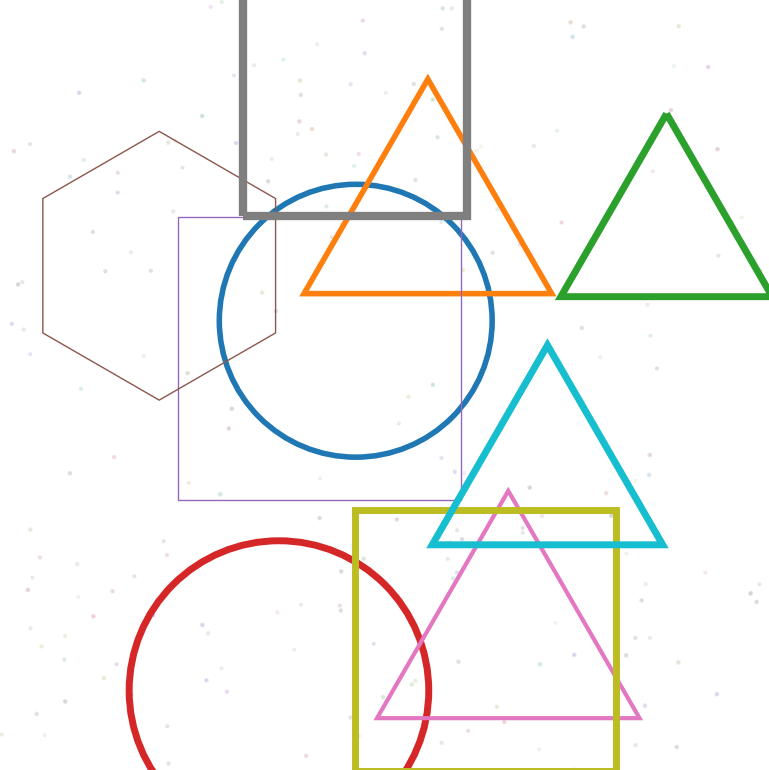[{"shape": "circle", "thickness": 2, "radius": 0.89, "center": [0.462, 0.583]}, {"shape": "triangle", "thickness": 2, "radius": 0.93, "center": [0.556, 0.712]}, {"shape": "triangle", "thickness": 2.5, "radius": 0.79, "center": [0.866, 0.694]}, {"shape": "circle", "thickness": 2.5, "radius": 0.97, "center": [0.362, 0.103]}, {"shape": "square", "thickness": 0.5, "radius": 0.92, "center": [0.415, 0.534]}, {"shape": "hexagon", "thickness": 0.5, "radius": 0.87, "center": [0.207, 0.655]}, {"shape": "triangle", "thickness": 1.5, "radius": 0.98, "center": [0.66, 0.166]}, {"shape": "square", "thickness": 3, "radius": 0.73, "center": [0.461, 0.865]}, {"shape": "square", "thickness": 2.5, "radius": 0.85, "center": [0.63, 0.169]}, {"shape": "triangle", "thickness": 2.5, "radius": 0.86, "center": [0.711, 0.379]}]